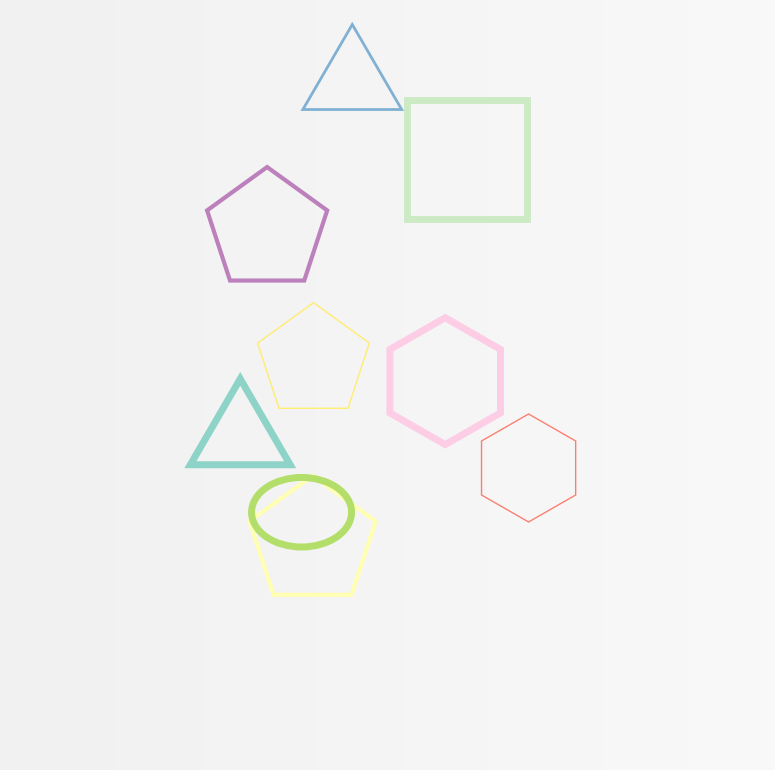[{"shape": "triangle", "thickness": 2.5, "radius": 0.37, "center": [0.31, 0.434]}, {"shape": "pentagon", "thickness": 1.5, "radius": 0.43, "center": [0.403, 0.297]}, {"shape": "hexagon", "thickness": 0.5, "radius": 0.35, "center": [0.682, 0.392]}, {"shape": "triangle", "thickness": 1, "radius": 0.37, "center": [0.455, 0.895]}, {"shape": "oval", "thickness": 2.5, "radius": 0.32, "center": [0.389, 0.335]}, {"shape": "hexagon", "thickness": 2.5, "radius": 0.41, "center": [0.574, 0.505]}, {"shape": "pentagon", "thickness": 1.5, "radius": 0.41, "center": [0.345, 0.702]}, {"shape": "square", "thickness": 2.5, "radius": 0.38, "center": [0.603, 0.793]}, {"shape": "pentagon", "thickness": 0.5, "radius": 0.38, "center": [0.404, 0.531]}]